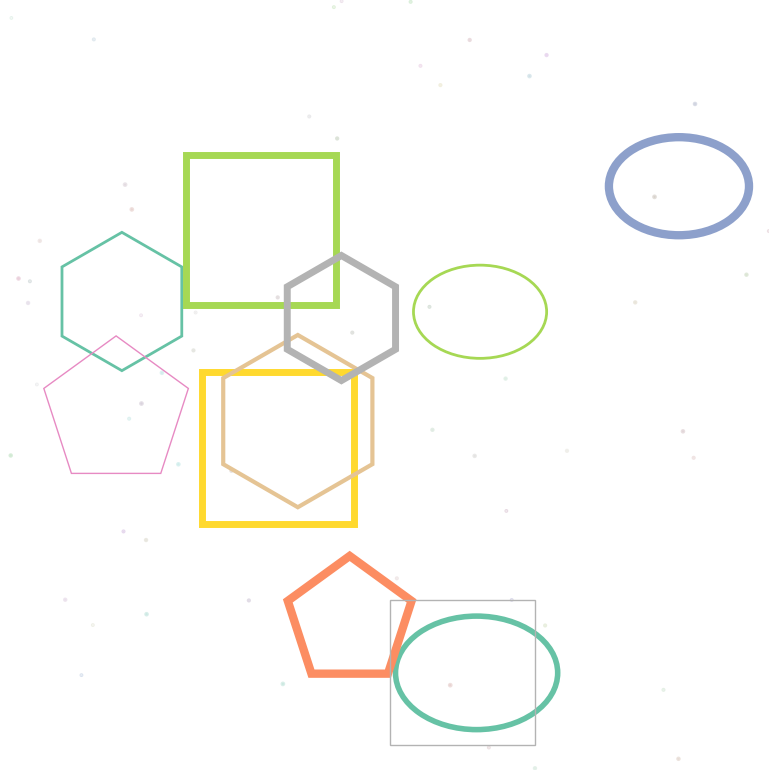[{"shape": "oval", "thickness": 2, "radius": 0.53, "center": [0.619, 0.126]}, {"shape": "hexagon", "thickness": 1, "radius": 0.45, "center": [0.158, 0.608]}, {"shape": "pentagon", "thickness": 3, "radius": 0.42, "center": [0.454, 0.193]}, {"shape": "oval", "thickness": 3, "radius": 0.45, "center": [0.882, 0.758]}, {"shape": "pentagon", "thickness": 0.5, "radius": 0.49, "center": [0.151, 0.465]}, {"shape": "square", "thickness": 2.5, "radius": 0.49, "center": [0.339, 0.702]}, {"shape": "oval", "thickness": 1, "radius": 0.43, "center": [0.623, 0.595]}, {"shape": "square", "thickness": 2.5, "radius": 0.49, "center": [0.361, 0.418]}, {"shape": "hexagon", "thickness": 1.5, "radius": 0.56, "center": [0.387, 0.453]}, {"shape": "square", "thickness": 0.5, "radius": 0.47, "center": [0.6, 0.126]}, {"shape": "hexagon", "thickness": 2.5, "radius": 0.41, "center": [0.443, 0.587]}]